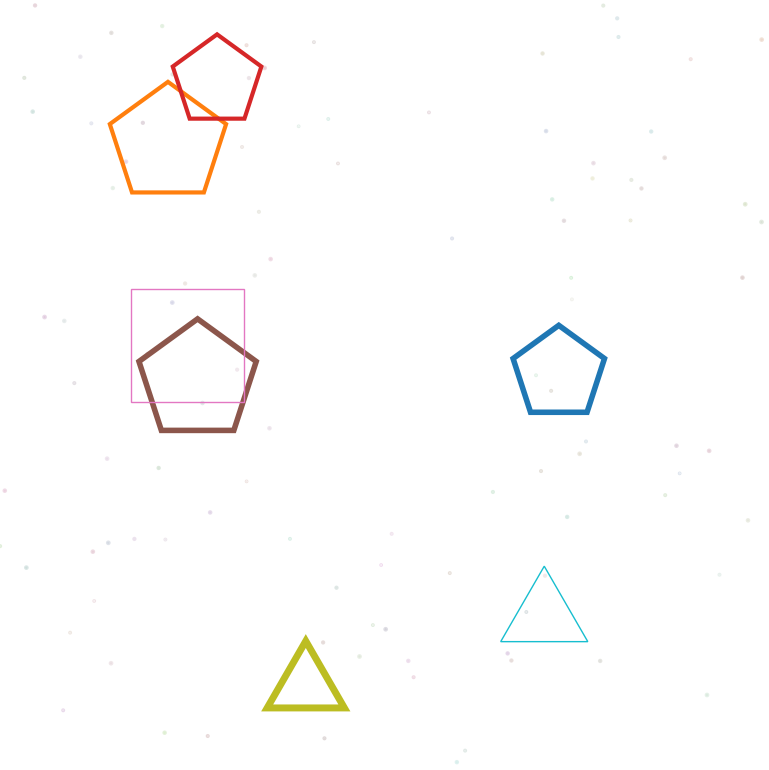[{"shape": "pentagon", "thickness": 2, "radius": 0.31, "center": [0.726, 0.515]}, {"shape": "pentagon", "thickness": 1.5, "radius": 0.4, "center": [0.218, 0.814]}, {"shape": "pentagon", "thickness": 1.5, "radius": 0.3, "center": [0.282, 0.895]}, {"shape": "pentagon", "thickness": 2, "radius": 0.4, "center": [0.257, 0.506]}, {"shape": "square", "thickness": 0.5, "radius": 0.37, "center": [0.244, 0.552]}, {"shape": "triangle", "thickness": 2.5, "radius": 0.29, "center": [0.397, 0.11]}, {"shape": "triangle", "thickness": 0.5, "radius": 0.33, "center": [0.707, 0.199]}]